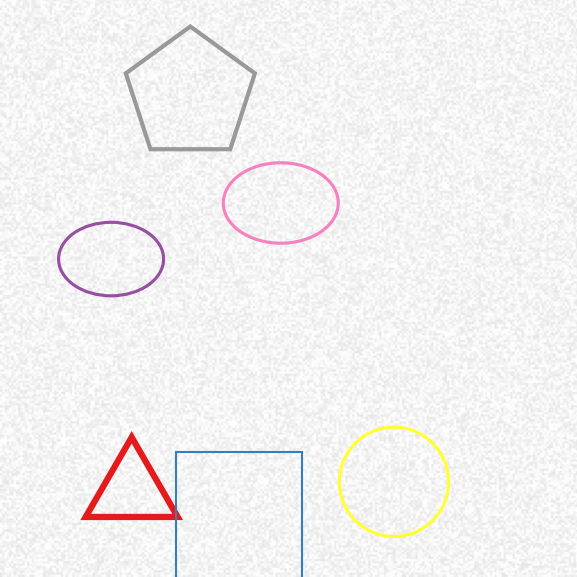[{"shape": "triangle", "thickness": 3, "radius": 0.46, "center": [0.228, 0.15]}, {"shape": "square", "thickness": 1, "radius": 0.55, "center": [0.414, 0.108]}, {"shape": "oval", "thickness": 1.5, "radius": 0.45, "center": [0.192, 0.551]}, {"shape": "circle", "thickness": 1.5, "radius": 0.47, "center": [0.682, 0.165]}, {"shape": "oval", "thickness": 1.5, "radius": 0.5, "center": [0.486, 0.648]}, {"shape": "pentagon", "thickness": 2, "radius": 0.59, "center": [0.33, 0.836]}]